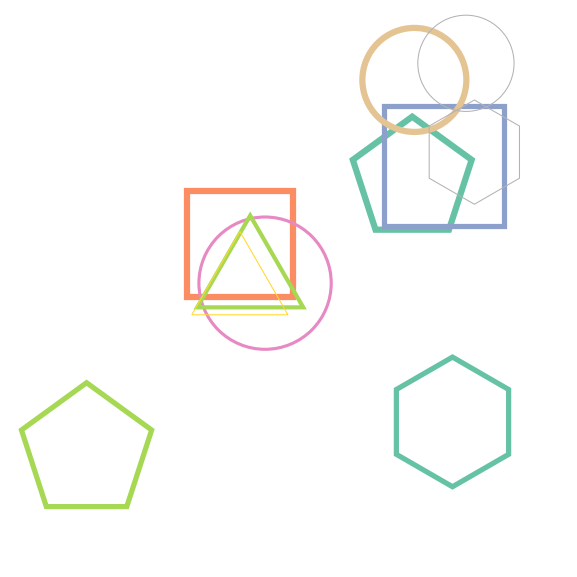[{"shape": "hexagon", "thickness": 2.5, "radius": 0.56, "center": [0.784, 0.269]}, {"shape": "pentagon", "thickness": 3, "radius": 0.54, "center": [0.714, 0.689]}, {"shape": "square", "thickness": 3, "radius": 0.46, "center": [0.416, 0.577]}, {"shape": "square", "thickness": 2.5, "radius": 0.52, "center": [0.768, 0.711]}, {"shape": "circle", "thickness": 1.5, "radius": 0.57, "center": [0.459, 0.509]}, {"shape": "triangle", "thickness": 2, "radius": 0.53, "center": [0.433, 0.52]}, {"shape": "pentagon", "thickness": 2.5, "radius": 0.59, "center": [0.15, 0.218]}, {"shape": "triangle", "thickness": 0.5, "radius": 0.48, "center": [0.415, 0.502]}, {"shape": "circle", "thickness": 3, "radius": 0.45, "center": [0.718, 0.861]}, {"shape": "circle", "thickness": 0.5, "radius": 0.42, "center": [0.807, 0.889]}, {"shape": "hexagon", "thickness": 0.5, "radius": 0.45, "center": [0.821, 0.736]}]